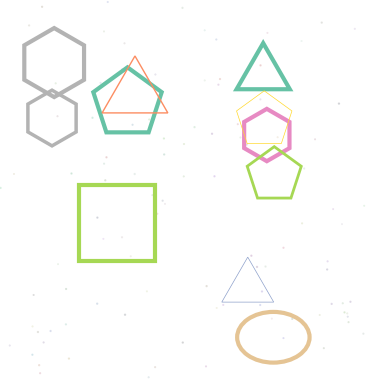[{"shape": "pentagon", "thickness": 3, "radius": 0.47, "center": [0.331, 0.732]}, {"shape": "triangle", "thickness": 3, "radius": 0.4, "center": [0.684, 0.808]}, {"shape": "triangle", "thickness": 1, "radius": 0.49, "center": [0.351, 0.756]}, {"shape": "triangle", "thickness": 0.5, "radius": 0.39, "center": [0.643, 0.254]}, {"shape": "hexagon", "thickness": 3, "radius": 0.34, "center": [0.693, 0.649]}, {"shape": "pentagon", "thickness": 2, "radius": 0.37, "center": [0.712, 0.545]}, {"shape": "square", "thickness": 3, "radius": 0.49, "center": [0.305, 0.422]}, {"shape": "pentagon", "thickness": 0.5, "radius": 0.38, "center": [0.686, 0.688]}, {"shape": "oval", "thickness": 3, "radius": 0.47, "center": [0.71, 0.124]}, {"shape": "hexagon", "thickness": 3, "radius": 0.45, "center": [0.141, 0.837]}, {"shape": "hexagon", "thickness": 2.5, "radius": 0.36, "center": [0.135, 0.693]}]